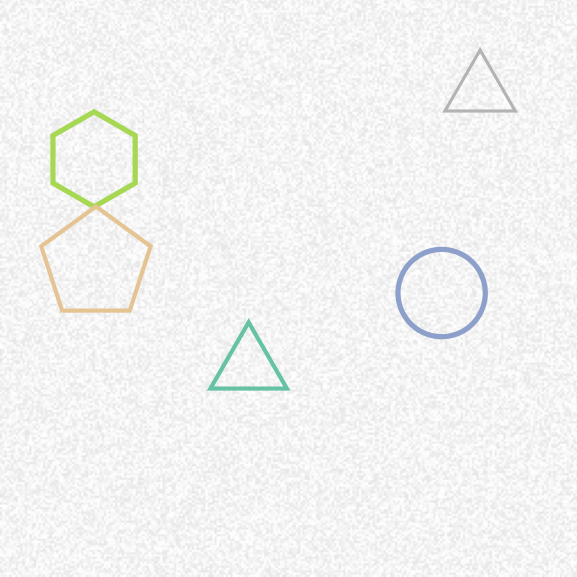[{"shape": "triangle", "thickness": 2, "radius": 0.38, "center": [0.431, 0.365]}, {"shape": "circle", "thickness": 2.5, "radius": 0.38, "center": [0.765, 0.492]}, {"shape": "hexagon", "thickness": 2.5, "radius": 0.41, "center": [0.163, 0.723]}, {"shape": "pentagon", "thickness": 2, "radius": 0.5, "center": [0.166, 0.542]}, {"shape": "triangle", "thickness": 1.5, "radius": 0.35, "center": [0.831, 0.842]}]